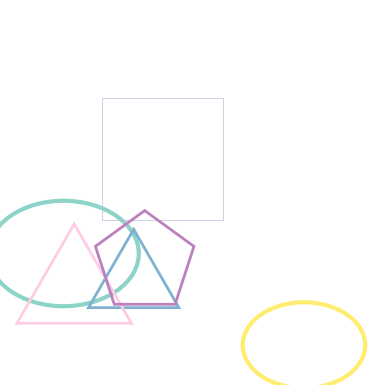[{"shape": "oval", "thickness": 3, "radius": 0.98, "center": [0.165, 0.342]}, {"shape": "square", "thickness": 0.5, "radius": 0.79, "center": [0.422, 0.587]}, {"shape": "triangle", "thickness": 2, "radius": 0.68, "center": [0.347, 0.269]}, {"shape": "triangle", "thickness": 2, "radius": 0.86, "center": [0.193, 0.246]}, {"shape": "pentagon", "thickness": 2, "radius": 0.67, "center": [0.376, 0.319]}, {"shape": "oval", "thickness": 3, "radius": 0.8, "center": [0.79, 0.104]}]